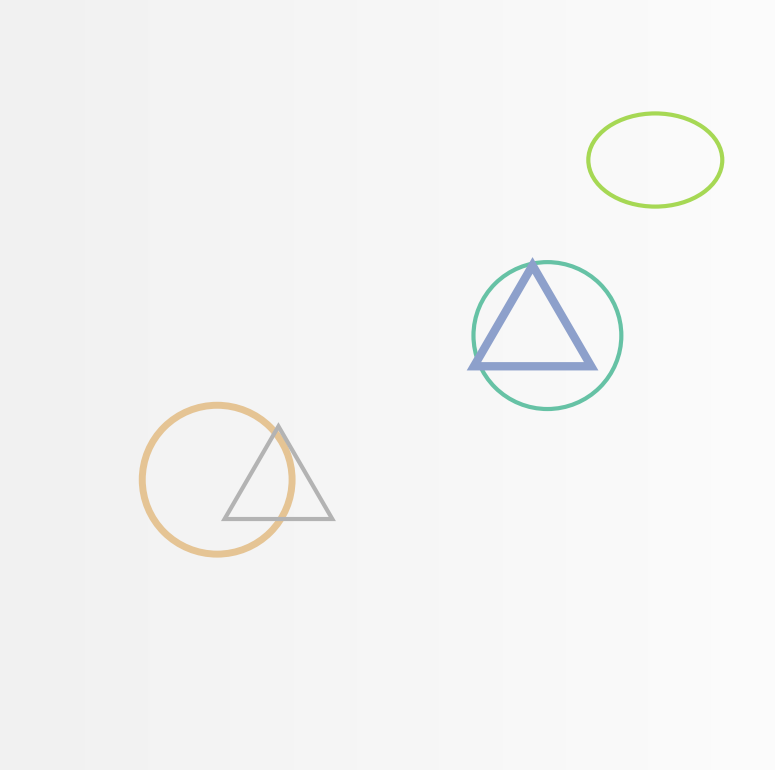[{"shape": "circle", "thickness": 1.5, "radius": 0.48, "center": [0.706, 0.564]}, {"shape": "triangle", "thickness": 3, "radius": 0.44, "center": [0.687, 0.568]}, {"shape": "oval", "thickness": 1.5, "radius": 0.43, "center": [0.846, 0.792]}, {"shape": "circle", "thickness": 2.5, "radius": 0.48, "center": [0.28, 0.377]}, {"shape": "triangle", "thickness": 1.5, "radius": 0.4, "center": [0.359, 0.366]}]